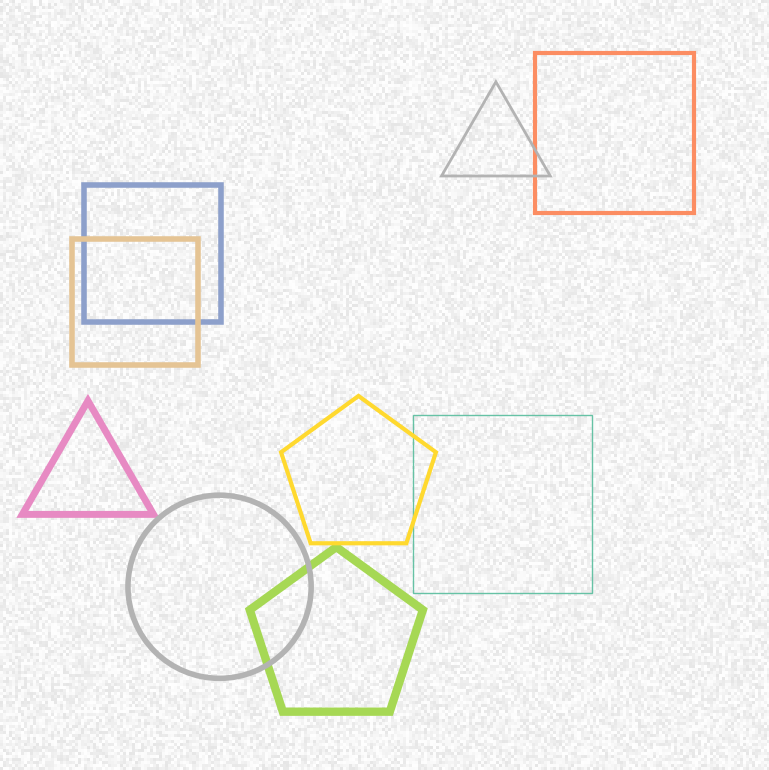[{"shape": "square", "thickness": 0.5, "radius": 0.58, "center": [0.652, 0.346]}, {"shape": "square", "thickness": 1.5, "radius": 0.52, "center": [0.798, 0.827]}, {"shape": "square", "thickness": 2, "radius": 0.44, "center": [0.198, 0.671]}, {"shape": "triangle", "thickness": 2.5, "radius": 0.49, "center": [0.114, 0.381]}, {"shape": "pentagon", "thickness": 3, "radius": 0.59, "center": [0.437, 0.171]}, {"shape": "pentagon", "thickness": 1.5, "radius": 0.53, "center": [0.466, 0.38]}, {"shape": "square", "thickness": 2, "radius": 0.41, "center": [0.175, 0.608]}, {"shape": "triangle", "thickness": 1, "radius": 0.41, "center": [0.644, 0.812]}, {"shape": "circle", "thickness": 2, "radius": 0.59, "center": [0.285, 0.238]}]